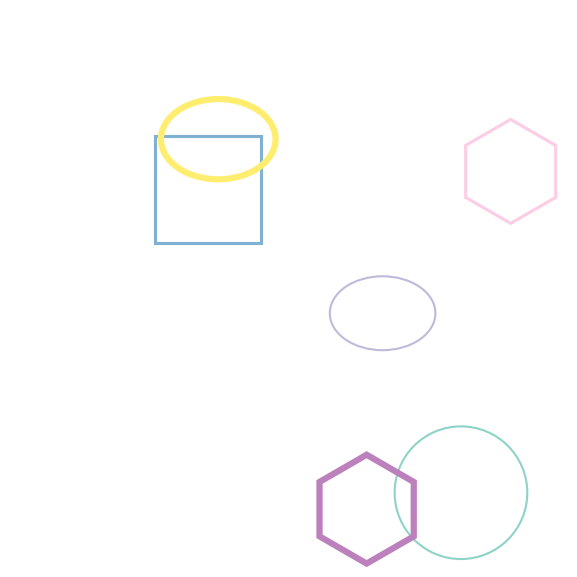[{"shape": "circle", "thickness": 1, "radius": 0.57, "center": [0.798, 0.146]}, {"shape": "oval", "thickness": 1, "radius": 0.46, "center": [0.663, 0.457]}, {"shape": "square", "thickness": 1.5, "radius": 0.46, "center": [0.36, 0.671]}, {"shape": "hexagon", "thickness": 1.5, "radius": 0.45, "center": [0.884, 0.702]}, {"shape": "hexagon", "thickness": 3, "radius": 0.47, "center": [0.635, 0.117]}, {"shape": "oval", "thickness": 3, "radius": 0.5, "center": [0.378, 0.758]}]